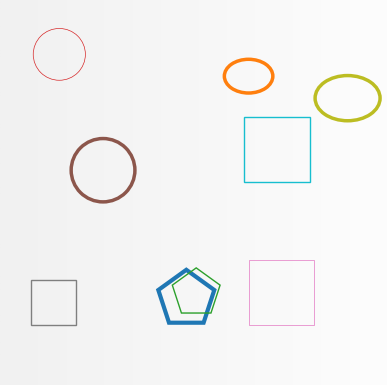[{"shape": "pentagon", "thickness": 3, "radius": 0.38, "center": [0.481, 0.223]}, {"shape": "oval", "thickness": 2.5, "radius": 0.31, "center": [0.642, 0.802]}, {"shape": "pentagon", "thickness": 1, "radius": 0.32, "center": [0.506, 0.239]}, {"shape": "circle", "thickness": 0.5, "radius": 0.34, "center": [0.153, 0.859]}, {"shape": "circle", "thickness": 2.5, "radius": 0.41, "center": [0.266, 0.558]}, {"shape": "square", "thickness": 0.5, "radius": 0.42, "center": [0.726, 0.24]}, {"shape": "square", "thickness": 1, "radius": 0.29, "center": [0.138, 0.214]}, {"shape": "oval", "thickness": 2.5, "radius": 0.42, "center": [0.897, 0.745]}, {"shape": "square", "thickness": 1, "radius": 0.42, "center": [0.715, 0.612]}]